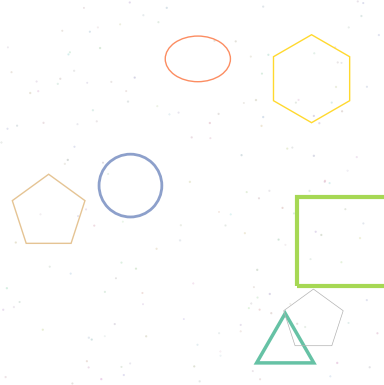[{"shape": "triangle", "thickness": 2.5, "radius": 0.43, "center": [0.741, 0.1]}, {"shape": "oval", "thickness": 1, "radius": 0.42, "center": [0.514, 0.847]}, {"shape": "circle", "thickness": 2, "radius": 0.41, "center": [0.339, 0.518]}, {"shape": "square", "thickness": 3, "radius": 0.58, "center": [0.888, 0.373]}, {"shape": "hexagon", "thickness": 1, "radius": 0.57, "center": [0.809, 0.796]}, {"shape": "pentagon", "thickness": 1, "radius": 0.5, "center": [0.126, 0.448]}, {"shape": "pentagon", "thickness": 0.5, "radius": 0.41, "center": [0.814, 0.168]}]